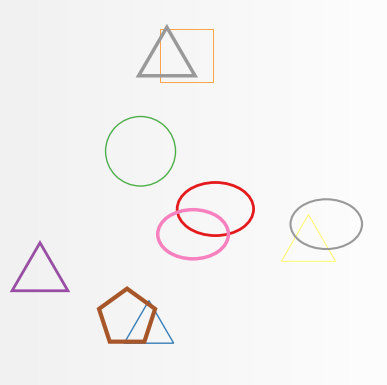[{"shape": "oval", "thickness": 2, "radius": 0.49, "center": [0.556, 0.457]}, {"shape": "triangle", "thickness": 1, "radius": 0.37, "center": [0.384, 0.145]}, {"shape": "circle", "thickness": 1, "radius": 0.45, "center": [0.363, 0.607]}, {"shape": "triangle", "thickness": 2, "radius": 0.42, "center": [0.103, 0.286]}, {"shape": "square", "thickness": 0.5, "radius": 0.35, "center": [0.481, 0.857]}, {"shape": "triangle", "thickness": 0.5, "radius": 0.4, "center": [0.796, 0.362]}, {"shape": "pentagon", "thickness": 3, "radius": 0.38, "center": [0.328, 0.174]}, {"shape": "oval", "thickness": 2.5, "radius": 0.46, "center": [0.498, 0.392]}, {"shape": "oval", "thickness": 1.5, "radius": 0.46, "center": [0.842, 0.418]}, {"shape": "triangle", "thickness": 2.5, "radius": 0.42, "center": [0.431, 0.845]}]